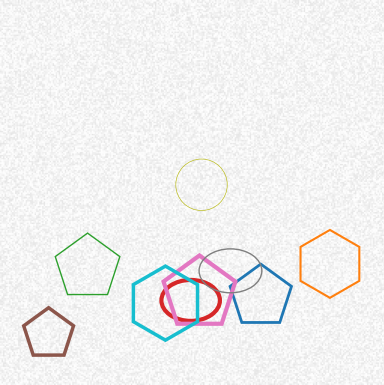[{"shape": "pentagon", "thickness": 2, "radius": 0.42, "center": [0.677, 0.23]}, {"shape": "hexagon", "thickness": 1.5, "radius": 0.44, "center": [0.857, 0.315]}, {"shape": "pentagon", "thickness": 1, "radius": 0.44, "center": [0.227, 0.306]}, {"shape": "oval", "thickness": 3, "radius": 0.38, "center": [0.495, 0.22]}, {"shape": "pentagon", "thickness": 2.5, "radius": 0.34, "center": [0.126, 0.133]}, {"shape": "pentagon", "thickness": 3, "radius": 0.49, "center": [0.518, 0.238]}, {"shape": "oval", "thickness": 1, "radius": 0.41, "center": [0.599, 0.297]}, {"shape": "circle", "thickness": 0.5, "radius": 0.33, "center": [0.523, 0.52]}, {"shape": "hexagon", "thickness": 2.5, "radius": 0.48, "center": [0.43, 0.213]}]